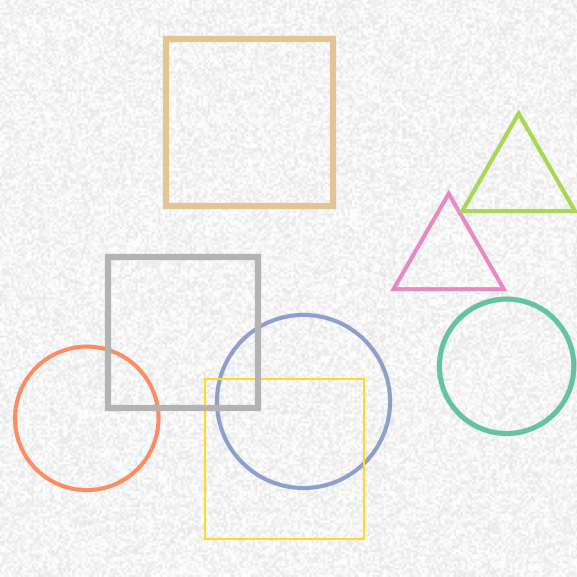[{"shape": "circle", "thickness": 2.5, "radius": 0.58, "center": [0.877, 0.365]}, {"shape": "circle", "thickness": 2, "radius": 0.62, "center": [0.15, 0.275]}, {"shape": "circle", "thickness": 2, "radius": 0.75, "center": [0.526, 0.304]}, {"shape": "triangle", "thickness": 2, "radius": 0.55, "center": [0.777, 0.554]}, {"shape": "triangle", "thickness": 2, "radius": 0.56, "center": [0.898, 0.69]}, {"shape": "square", "thickness": 1, "radius": 0.69, "center": [0.492, 0.204]}, {"shape": "square", "thickness": 3, "radius": 0.72, "center": [0.432, 0.787]}, {"shape": "square", "thickness": 3, "radius": 0.65, "center": [0.316, 0.423]}]